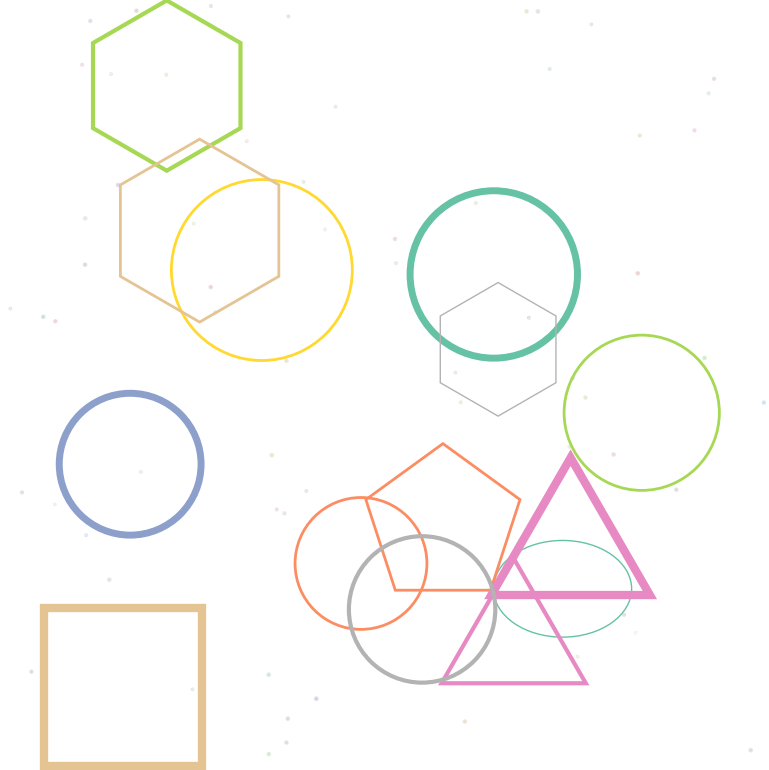[{"shape": "oval", "thickness": 0.5, "radius": 0.45, "center": [0.731, 0.235]}, {"shape": "circle", "thickness": 2.5, "radius": 0.54, "center": [0.641, 0.644]}, {"shape": "circle", "thickness": 1, "radius": 0.43, "center": [0.469, 0.268]}, {"shape": "pentagon", "thickness": 1, "radius": 0.53, "center": [0.575, 0.319]}, {"shape": "circle", "thickness": 2.5, "radius": 0.46, "center": [0.169, 0.397]}, {"shape": "triangle", "thickness": 3, "radius": 0.59, "center": [0.741, 0.287]}, {"shape": "triangle", "thickness": 1.5, "radius": 0.54, "center": [0.667, 0.167]}, {"shape": "circle", "thickness": 1, "radius": 0.5, "center": [0.833, 0.464]}, {"shape": "hexagon", "thickness": 1.5, "radius": 0.55, "center": [0.217, 0.889]}, {"shape": "circle", "thickness": 1, "radius": 0.59, "center": [0.34, 0.649]}, {"shape": "square", "thickness": 3, "radius": 0.51, "center": [0.16, 0.108]}, {"shape": "hexagon", "thickness": 1, "radius": 0.59, "center": [0.259, 0.7]}, {"shape": "circle", "thickness": 1.5, "radius": 0.48, "center": [0.548, 0.209]}, {"shape": "hexagon", "thickness": 0.5, "radius": 0.43, "center": [0.647, 0.546]}]